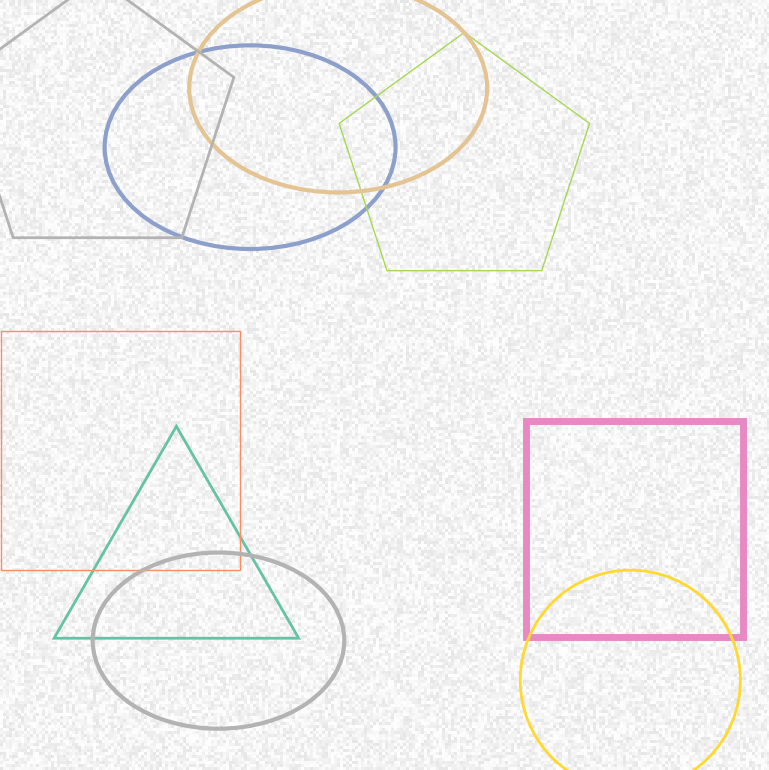[{"shape": "triangle", "thickness": 1, "radius": 0.92, "center": [0.229, 0.263]}, {"shape": "square", "thickness": 0.5, "radius": 0.78, "center": [0.157, 0.415]}, {"shape": "oval", "thickness": 1.5, "radius": 0.94, "center": [0.325, 0.809]}, {"shape": "square", "thickness": 2.5, "radius": 0.7, "center": [0.824, 0.313]}, {"shape": "pentagon", "thickness": 0.5, "radius": 0.86, "center": [0.603, 0.787]}, {"shape": "circle", "thickness": 1, "radius": 0.71, "center": [0.819, 0.117]}, {"shape": "oval", "thickness": 1.5, "radius": 0.97, "center": [0.439, 0.885]}, {"shape": "oval", "thickness": 1.5, "radius": 0.82, "center": [0.284, 0.168]}, {"shape": "pentagon", "thickness": 1, "radius": 0.93, "center": [0.127, 0.842]}]